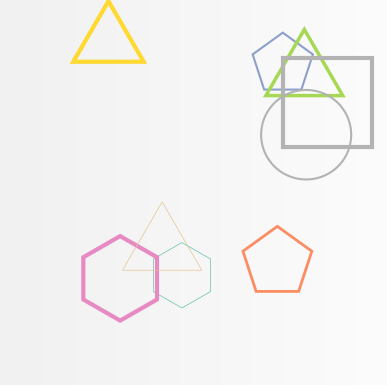[{"shape": "hexagon", "thickness": 0.5, "radius": 0.42, "center": [0.469, 0.285]}, {"shape": "pentagon", "thickness": 2, "radius": 0.47, "center": [0.716, 0.319]}, {"shape": "pentagon", "thickness": 1.5, "radius": 0.41, "center": [0.73, 0.833]}, {"shape": "hexagon", "thickness": 3, "radius": 0.55, "center": [0.31, 0.277]}, {"shape": "triangle", "thickness": 2.5, "radius": 0.57, "center": [0.785, 0.809]}, {"shape": "triangle", "thickness": 3, "radius": 0.52, "center": [0.28, 0.892]}, {"shape": "triangle", "thickness": 0.5, "radius": 0.59, "center": [0.418, 0.357]}, {"shape": "square", "thickness": 3, "radius": 0.57, "center": [0.845, 0.734]}, {"shape": "circle", "thickness": 1.5, "radius": 0.58, "center": [0.79, 0.65]}]